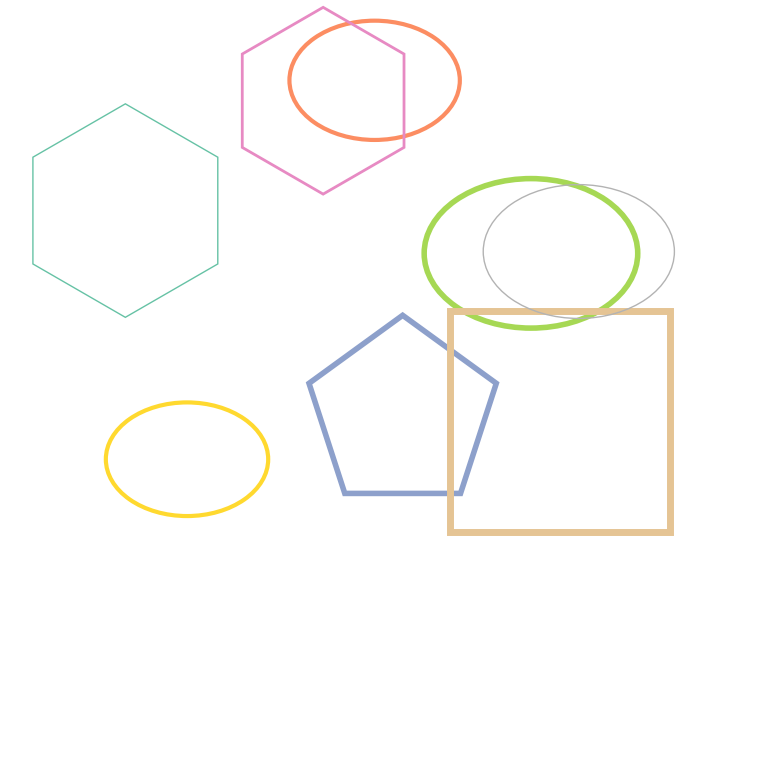[{"shape": "hexagon", "thickness": 0.5, "radius": 0.69, "center": [0.163, 0.727]}, {"shape": "oval", "thickness": 1.5, "radius": 0.55, "center": [0.487, 0.896]}, {"shape": "pentagon", "thickness": 2, "radius": 0.64, "center": [0.523, 0.463]}, {"shape": "hexagon", "thickness": 1, "radius": 0.61, "center": [0.42, 0.869]}, {"shape": "oval", "thickness": 2, "radius": 0.69, "center": [0.69, 0.671]}, {"shape": "oval", "thickness": 1.5, "radius": 0.53, "center": [0.243, 0.404]}, {"shape": "square", "thickness": 2.5, "radius": 0.72, "center": [0.727, 0.452]}, {"shape": "oval", "thickness": 0.5, "radius": 0.62, "center": [0.752, 0.673]}]